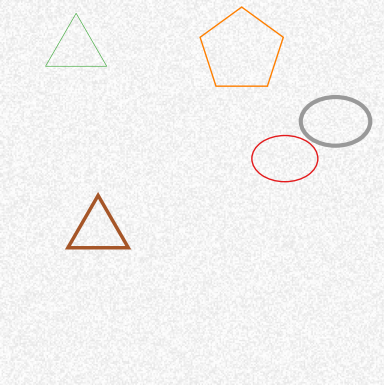[{"shape": "oval", "thickness": 1, "radius": 0.43, "center": [0.74, 0.588]}, {"shape": "triangle", "thickness": 0.5, "radius": 0.46, "center": [0.198, 0.874]}, {"shape": "pentagon", "thickness": 1, "radius": 0.57, "center": [0.628, 0.868]}, {"shape": "triangle", "thickness": 2.5, "radius": 0.45, "center": [0.255, 0.402]}, {"shape": "oval", "thickness": 3, "radius": 0.45, "center": [0.871, 0.685]}]